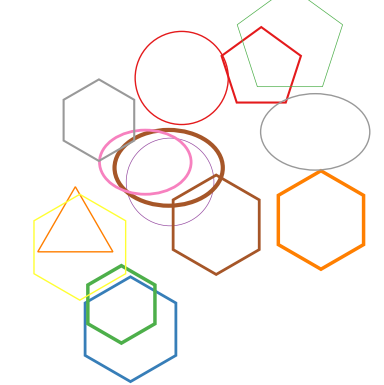[{"shape": "circle", "thickness": 1, "radius": 0.6, "center": [0.472, 0.797]}, {"shape": "pentagon", "thickness": 1.5, "radius": 0.54, "center": [0.679, 0.821]}, {"shape": "hexagon", "thickness": 2, "radius": 0.68, "center": [0.339, 0.145]}, {"shape": "hexagon", "thickness": 2.5, "radius": 0.5, "center": [0.315, 0.209]}, {"shape": "pentagon", "thickness": 0.5, "radius": 0.72, "center": [0.753, 0.891]}, {"shape": "circle", "thickness": 0.5, "radius": 0.57, "center": [0.442, 0.527]}, {"shape": "triangle", "thickness": 1, "radius": 0.56, "center": [0.196, 0.402]}, {"shape": "hexagon", "thickness": 2.5, "radius": 0.64, "center": [0.834, 0.429]}, {"shape": "hexagon", "thickness": 1, "radius": 0.69, "center": [0.207, 0.358]}, {"shape": "hexagon", "thickness": 2, "radius": 0.65, "center": [0.562, 0.416]}, {"shape": "oval", "thickness": 3, "radius": 0.7, "center": [0.438, 0.564]}, {"shape": "oval", "thickness": 2, "radius": 0.59, "center": [0.377, 0.579]}, {"shape": "hexagon", "thickness": 1.5, "radius": 0.53, "center": [0.257, 0.688]}, {"shape": "oval", "thickness": 1, "radius": 0.71, "center": [0.819, 0.657]}]